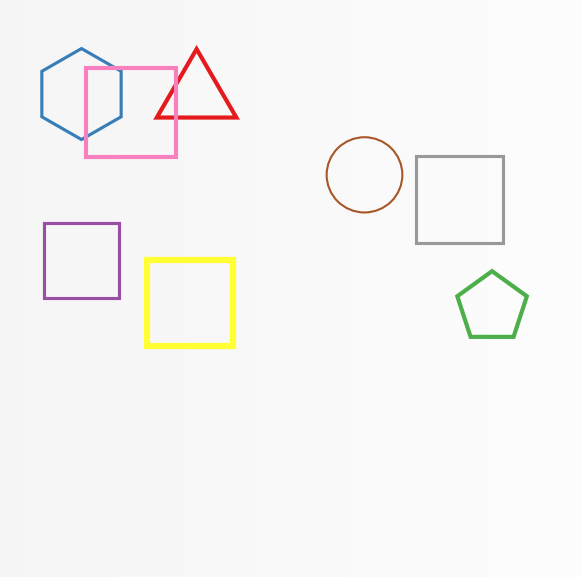[{"shape": "triangle", "thickness": 2, "radius": 0.4, "center": [0.338, 0.835]}, {"shape": "hexagon", "thickness": 1.5, "radius": 0.39, "center": [0.14, 0.836]}, {"shape": "pentagon", "thickness": 2, "radius": 0.31, "center": [0.847, 0.467]}, {"shape": "square", "thickness": 1.5, "radius": 0.32, "center": [0.14, 0.548]}, {"shape": "square", "thickness": 3, "radius": 0.37, "center": [0.327, 0.474]}, {"shape": "circle", "thickness": 1, "radius": 0.33, "center": [0.627, 0.696]}, {"shape": "square", "thickness": 2, "radius": 0.39, "center": [0.226, 0.804]}, {"shape": "square", "thickness": 1.5, "radius": 0.38, "center": [0.791, 0.654]}]